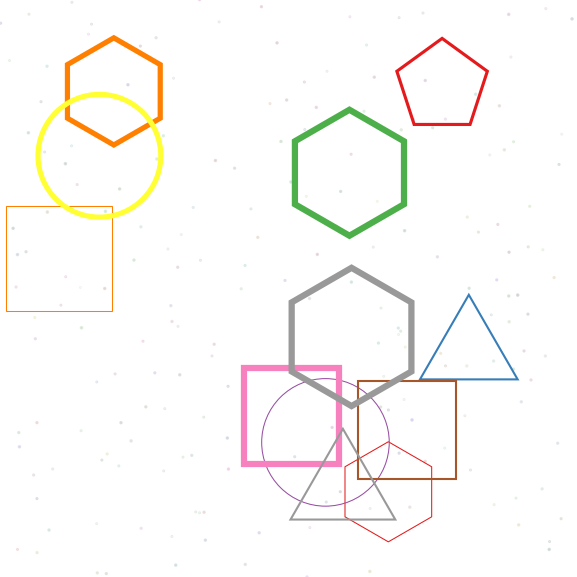[{"shape": "pentagon", "thickness": 1.5, "radius": 0.41, "center": [0.766, 0.85]}, {"shape": "hexagon", "thickness": 0.5, "radius": 0.43, "center": [0.672, 0.148]}, {"shape": "triangle", "thickness": 1, "radius": 0.49, "center": [0.812, 0.391]}, {"shape": "hexagon", "thickness": 3, "radius": 0.55, "center": [0.605, 0.7]}, {"shape": "circle", "thickness": 0.5, "radius": 0.55, "center": [0.564, 0.233]}, {"shape": "square", "thickness": 0.5, "radius": 0.46, "center": [0.102, 0.551]}, {"shape": "hexagon", "thickness": 2.5, "radius": 0.46, "center": [0.197, 0.841]}, {"shape": "circle", "thickness": 2.5, "radius": 0.53, "center": [0.172, 0.729]}, {"shape": "square", "thickness": 1, "radius": 0.43, "center": [0.705, 0.254]}, {"shape": "square", "thickness": 3, "radius": 0.41, "center": [0.505, 0.279]}, {"shape": "hexagon", "thickness": 3, "radius": 0.6, "center": [0.609, 0.416]}, {"shape": "triangle", "thickness": 1, "radius": 0.52, "center": [0.594, 0.152]}]